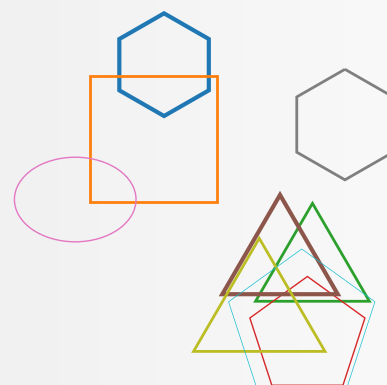[{"shape": "hexagon", "thickness": 3, "radius": 0.67, "center": [0.423, 0.832]}, {"shape": "square", "thickness": 2, "radius": 0.82, "center": [0.396, 0.639]}, {"shape": "triangle", "thickness": 2, "radius": 0.85, "center": [0.806, 0.302]}, {"shape": "pentagon", "thickness": 1, "radius": 0.78, "center": [0.793, 0.126]}, {"shape": "triangle", "thickness": 3, "radius": 0.86, "center": [0.723, 0.322]}, {"shape": "oval", "thickness": 1, "radius": 0.78, "center": [0.194, 0.482]}, {"shape": "hexagon", "thickness": 2, "radius": 0.72, "center": [0.89, 0.676]}, {"shape": "triangle", "thickness": 2, "radius": 0.98, "center": [0.669, 0.185]}, {"shape": "pentagon", "thickness": 0.5, "radius": 0.99, "center": [0.779, 0.155]}]